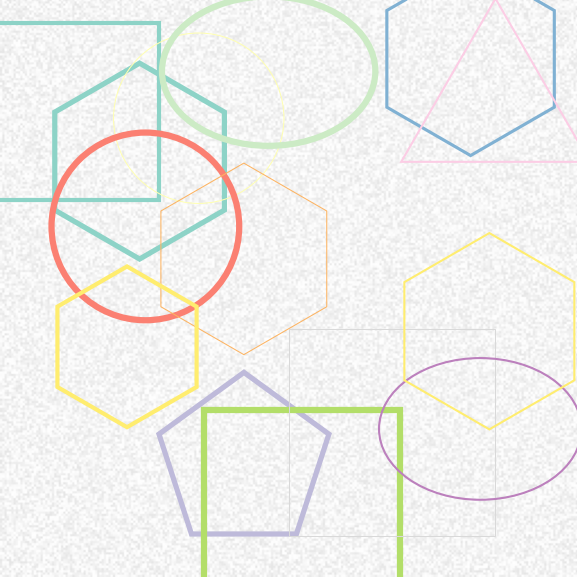[{"shape": "hexagon", "thickness": 2.5, "radius": 0.85, "center": [0.242, 0.72]}, {"shape": "square", "thickness": 2, "radius": 0.77, "center": [0.123, 0.807]}, {"shape": "circle", "thickness": 0.5, "radius": 0.74, "center": [0.344, 0.794]}, {"shape": "pentagon", "thickness": 2.5, "radius": 0.77, "center": [0.422, 0.2]}, {"shape": "circle", "thickness": 3, "radius": 0.81, "center": [0.252, 0.607]}, {"shape": "hexagon", "thickness": 1.5, "radius": 0.84, "center": [0.815, 0.897]}, {"shape": "hexagon", "thickness": 0.5, "radius": 0.83, "center": [0.422, 0.551]}, {"shape": "square", "thickness": 3, "radius": 0.85, "center": [0.523, 0.12]}, {"shape": "triangle", "thickness": 1, "radius": 0.94, "center": [0.858, 0.813]}, {"shape": "square", "thickness": 0.5, "radius": 0.9, "center": [0.679, 0.25]}, {"shape": "oval", "thickness": 1, "radius": 0.88, "center": [0.832, 0.256]}, {"shape": "oval", "thickness": 3, "radius": 0.92, "center": [0.465, 0.876]}, {"shape": "hexagon", "thickness": 2, "radius": 0.7, "center": [0.22, 0.399]}, {"shape": "hexagon", "thickness": 1, "radius": 0.85, "center": [0.847, 0.426]}]